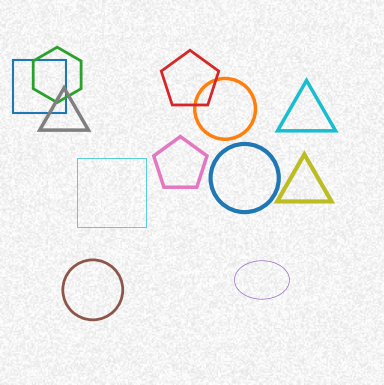[{"shape": "circle", "thickness": 3, "radius": 0.44, "center": [0.636, 0.538]}, {"shape": "square", "thickness": 1.5, "radius": 0.35, "center": [0.102, 0.775]}, {"shape": "circle", "thickness": 2.5, "radius": 0.39, "center": [0.585, 0.717]}, {"shape": "hexagon", "thickness": 2, "radius": 0.36, "center": [0.148, 0.806]}, {"shape": "pentagon", "thickness": 2, "radius": 0.39, "center": [0.494, 0.791]}, {"shape": "oval", "thickness": 0.5, "radius": 0.36, "center": [0.68, 0.273]}, {"shape": "circle", "thickness": 2, "radius": 0.39, "center": [0.241, 0.247]}, {"shape": "pentagon", "thickness": 2.5, "radius": 0.36, "center": [0.469, 0.573]}, {"shape": "triangle", "thickness": 2.5, "radius": 0.37, "center": [0.166, 0.699]}, {"shape": "triangle", "thickness": 3, "radius": 0.41, "center": [0.791, 0.518]}, {"shape": "square", "thickness": 0.5, "radius": 0.45, "center": [0.29, 0.501]}, {"shape": "triangle", "thickness": 2.5, "radius": 0.44, "center": [0.796, 0.704]}]